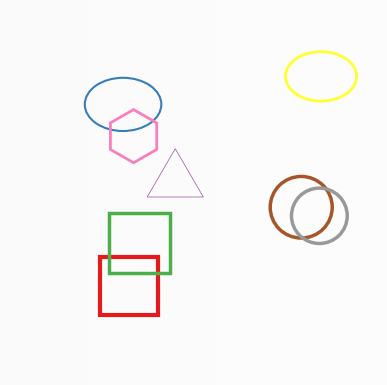[{"shape": "square", "thickness": 3, "radius": 0.38, "center": [0.333, 0.258]}, {"shape": "oval", "thickness": 1.5, "radius": 0.49, "center": [0.318, 0.729]}, {"shape": "square", "thickness": 2.5, "radius": 0.39, "center": [0.36, 0.369]}, {"shape": "triangle", "thickness": 0.5, "radius": 0.42, "center": [0.452, 0.53]}, {"shape": "oval", "thickness": 2, "radius": 0.46, "center": [0.828, 0.802]}, {"shape": "circle", "thickness": 2.5, "radius": 0.4, "center": [0.777, 0.462]}, {"shape": "hexagon", "thickness": 2, "radius": 0.35, "center": [0.345, 0.646]}, {"shape": "circle", "thickness": 2.5, "radius": 0.36, "center": [0.824, 0.439]}]